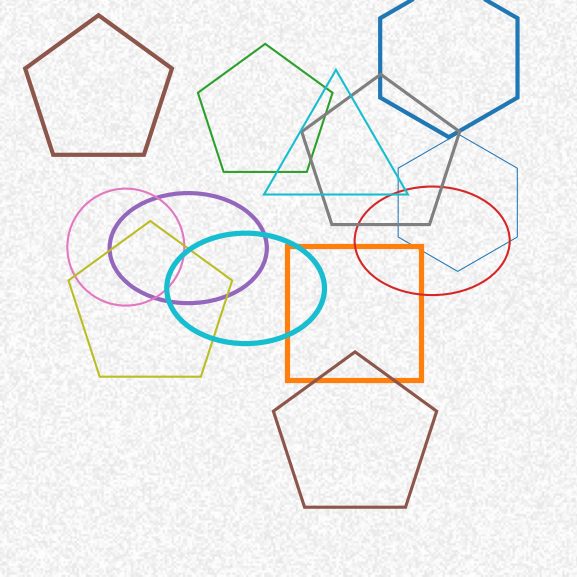[{"shape": "hexagon", "thickness": 0.5, "radius": 0.6, "center": [0.793, 0.648]}, {"shape": "hexagon", "thickness": 2, "radius": 0.69, "center": [0.777, 0.899]}, {"shape": "square", "thickness": 2.5, "radius": 0.58, "center": [0.613, 0.457]}, {"shape": "pentagon", "thickness": 1, "radius": 0.61, "center": [0.459, 0.801]}, {"shape": "oval", "thickness": 1, "radius": 0.67, "center": [0.748, 0.582]}, {"shape": "oval", "thickness": 2, "radius": 0.68, "center": [0.326, 0.569]}, {"shape": "pentagon", "thickness": 2, "radius": 0.67, "center": [0.171, 0.839]}, {"shape": "pentagon", "thickness": 1.5, "radius": 0.74, "center": [0.615, 0.241]}, {"shape": "circle", "thickness": 1, "radius": 0.51, "center": [0.218, 0.571]}, {"shape": "pentagon", "thickness": 1.5, "radius": 0.72, "center": [0.659, 0.727]}, {"shape": "pentagon", "thickness": 1, "radius": 0.75, "center": [0.26, 0.467]}, {"shape": "triangle", "thickness": 1, "radius": 0.72, "center": [0.582, 0.734]}, {"shape": "oval", "thickness": 2.5, "radius": 0.68, "center": [0.425, 0.5]}]